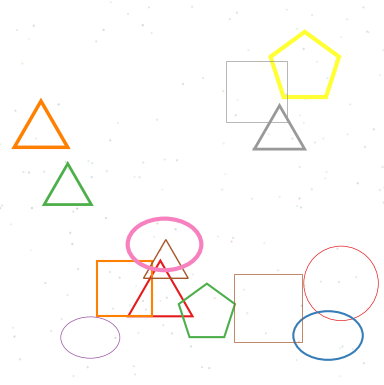[{"shape": "triangle", "thickness": 1.5, "radius": 0.48, "center": [0.417, 0.227]}, {"shape": "circle", "thickness": 0.5, "radius": 0.48, "center": [0.886, 0.264]}, {"shape": "oval", "thickness": 1.5, "radius": 0.45, "center": [0.852, 0.129]}, {"shape": "pentagon", "thickness": 1.5, "radius": 0.38, "center": [0.537, 0.186]}, {"shape": "triangle", "thickness": 2, "radius": 0.35, "center": [0.176, 0.504]}, {"shape": "oval", "thickness": 0.5, "radius": 0.38, "center": [0.235, 0.123]}, {"shape": "square", "thickness": 1.5, "radius": 0.36, "center": [0.322, 0.251]}, {"shape": "triangle", "thickness": 2.5, "radius": 0.4, "center": [0.106, 0.657]}, {"shape": "pentagon", "thickness": 3, "radius": 0.47, "center": [0.792, 0.824]}, {"shape": "triangle", "thickness": 1, "radius": 0.34, "center": [0.431, 0.311]}, {"shape": "square", "thickness": 0.5, "radius": 0.44, "center": [0.697, 0.2]}, {"shape": "oval", "thickness": 3, "radius": 0.48, "center": [0.427, 0.365]}, {"shape": "square", "thickness": 0.5, "radius": 0.4, "center": [0.667, 0.761]}, {"shape": "triangle", "thickness": 2, "radius": 0.38, "center": [0.726, 0.65]}]